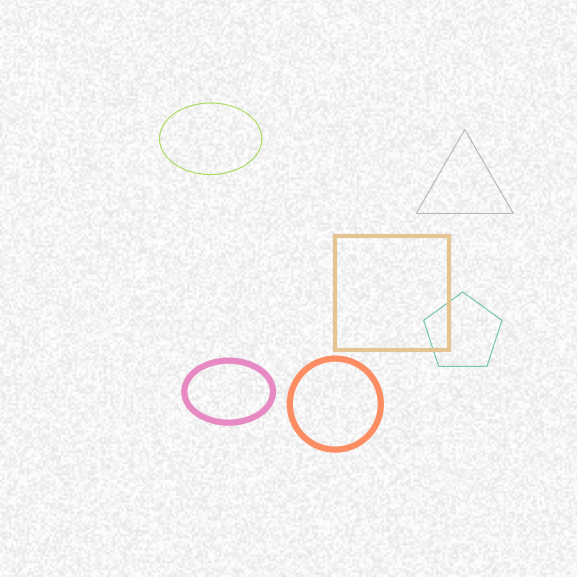[{"shape": "pentagon", "thickness": 0.5, "radius": 0.36, "center": [0.801, 0.422]}, {"shape": "circle", "thickness": 3, "radius": 0.39, "center": [0.581, 0.299]}, {"shape": "oval", "thickness": 3, "radius": 0.38, "center": [0.396, 0.321]}, {"shape": "oval", "thickness": 0.5, "radius": 0.44, "center": [0.365, 0.759]}, {"shape": "square", "thickness": 2, "radius": 0.49, "center": [0.678, 0.492]}, {"shape": "triangle", "thickness": 0.5, "radius": 0.48, "center": [0.805, 0.678]}]